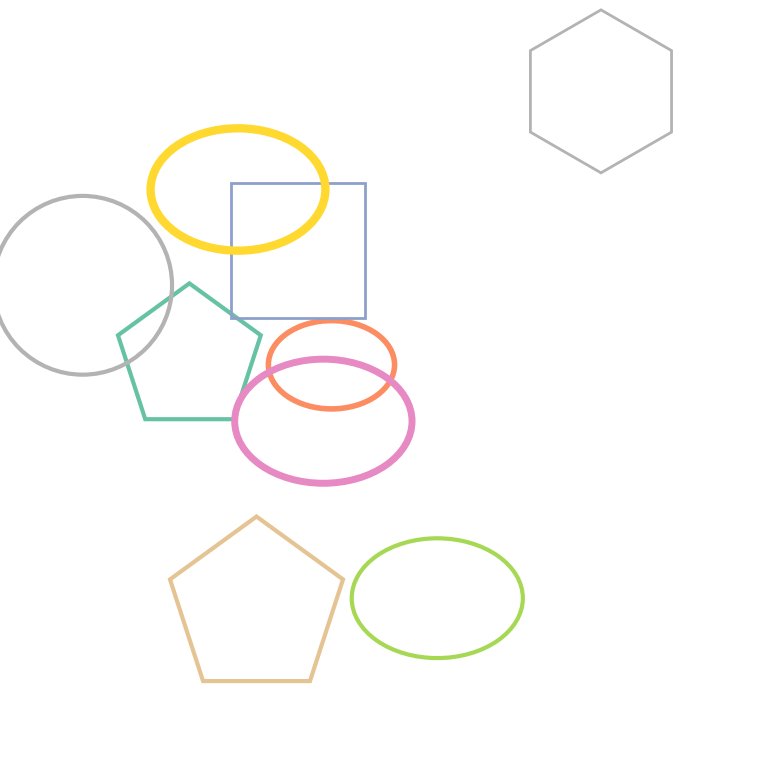[{"shape": "pentagon", "thickness": 1.5, "radius": 0.49, "center": [0.246, 0.534]}, {"shape": "oval", "thickness": 2, "radius": 0.41, "center": [0.43, 0.526]}, {"shape": "square", "thickness": 1, "radius": 0.44, "center": [0.387, 0.674]}, {"shape": "oval", "thickness": 2.5, "radius": 0.58, "center": [0.42, 0.453]}, {"shape": "oval", "thickness": 1.5, "radius": 0.56, "center": [0.568, 0.223]}, {"shape": "oval", "thickness": 3, "radius": 0.57, "center": [0.309, 0.754]}, {"shape": "pentagon", "thickness": 1.5, "radius": 0.59, "center": [0.333, 0.211]}, {"shape": "hexagon", "thickness": 1, "radius": 0.53, "center": [0.78, 0.881]}, {"shape": "circle", "thickness": 1.5, "radius": 0.58, "center": [0.107, 0.629]}]